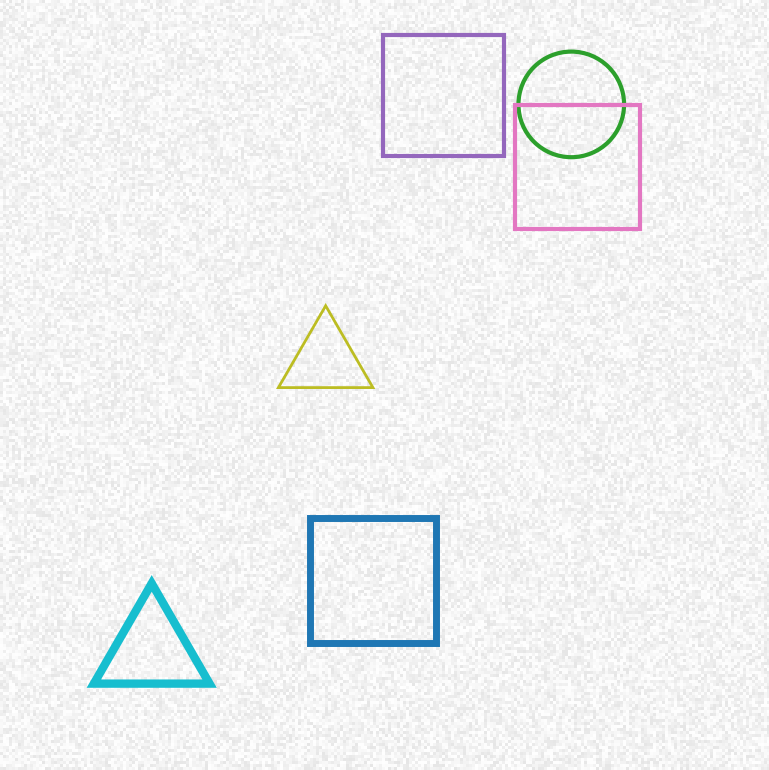[{"shape": "square", "thickness": 2.5, "radius": 0.41, "center": [0.484, 0.246]}, {"shape": "circle", "thickness": 1.5, "radius": 0.34, "center": [0.742, 0.864]}, {"shape": "square", "thickness": 1.5, "radius": 0.39, "center": [0.576, 0.876]}, {"shape": "square", "thickness": 1.5, "radius": 0.4, "center": [0.75, 0.783]}, {"shape": "triangle", "thickness": 1, "radius": 0.35, "center": [0.423, 0.532]}, {"shape": "triangle", "thickness": 3, "radius": 0.43, "center": [0.197, 0.156]}]